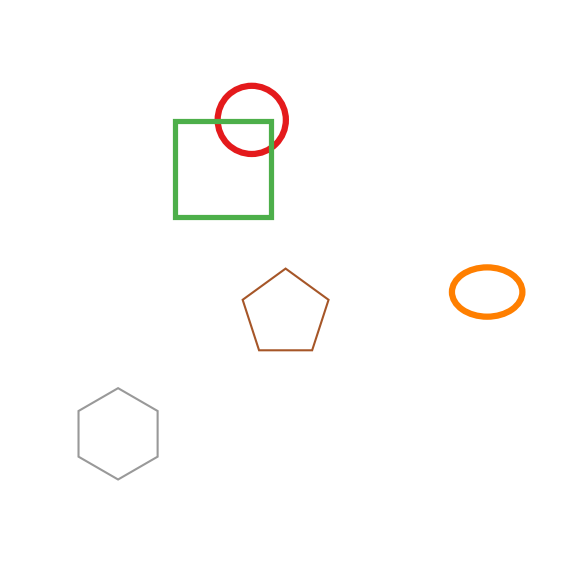[{"shape": "circle", "thickness": 3, "radius": 0.3, "center": [0.436, 0.792]}, {"shape": "square", "thickness": 2.5, "radius": 0.41, "center": [0.387, 0.706]}, {"shape": "oval", "thickness": 3, "radius": 0.3, "center": [0.844, 0.493]}, {"shape": "pentagon", "thickness": 1, "radius": 0.39, "center": [0.495, 0.456]}, {"shape": "hexagon", "thickness": 1, "radius": 0.4, "center": [0.204, 0.248]}]